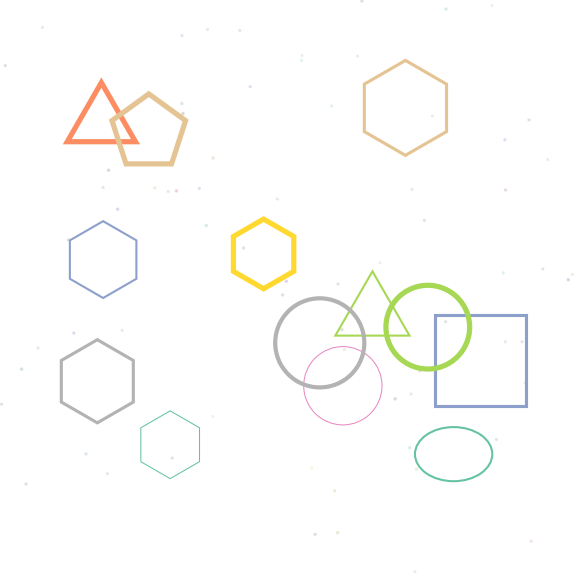[{"shape": "oval", "thickness": 1, "radius": 0.33, "center": [0.786, 0.213]}, {"shape": "hexagon", "thickness": 0.5, "radius": 0.29, "center": [0.295, 0.229]}, {"shape": "triangle", "thickness": 2.5, "radius": 0.34, "center": [0.176, 0.788]}, {"shape": "square", "thickness": 1.5, "radius": 0.39, "center": [0.832, 0.376]}, {"shape": "hexagon", "thickness": 1, "radius": 0.33, "center": [0.179, 0.55]}, {"shape": "circle", "thickness": 0.5, "radius": 0.34, "center": [0.594, 0.331]}, {"shape": "triangle", "thickness": 1, "radius": 0.37, "center": [0.645, 0.455]}, {"shape": "circle", "thickness": 2.5, "radius": 0.36, "center": [0.741, 0.433]}, {"shape": "hexagon", "thickness": 2.5, "radius": 0.3, "center": [0.456, 0.559]}, {"shape": "hexagon", "thickness": 1.5, "radius": 0.41, "center": [0.702, 0.812]}, {"shape": "pentagon", "thickness": 2.5, "radius": 0.33, "center": [0.258, 0.77]}, {"shape": "hexagon", "thickness": 1.5, "radius": 0.36, "center": [0.169, 0.339]}, {"shape": "circle", "thickness": 2, "radius": 0.39, "center": [0.554, 0.405]}]